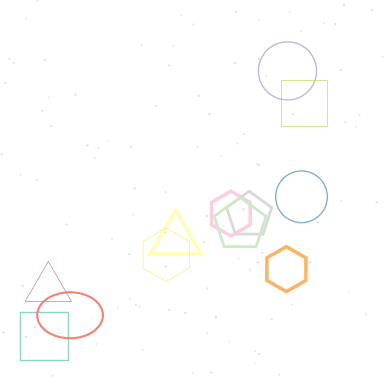[{"shape": "square", "thickness": 1, "radius": 0.31, "center": [0.114, 0.128]}, {"shape": "triangle", "thickness": 2.5, "radius": 0.38, "center": [0.456, 0.378]}, {"shape": "circle", "thickness": 1, "radius": 0.38, "center": [0.747, 0.816]}, {"shape": "oval", "thickness": 1.5, "radius": 0.43, "center": [0.182, 0.181]}, {"shape": "circle", "thickness": 1, "radius": 0.34, "center": [0.783, 0.489]}, {"shape": "hexagon", "thickness": 2.5, "radius": 0.29, "center": [0.744, 0.301]}, {"shape": "square", "thickness": 0.5, "radius": 0.3, "center": [0.79, 0.732]}, {"shape": "hexagon", "thickness": 2.5, "radius": 0.29, "center": [0.6, 0.445]}, {"shape": "pentagon", "thickness": 2, "radius": 0.31, "center": [0.647, 0.442]}, {"shape": "triangle", "thickness": 0.5, "radius": 0.35, "center": [0.125, 0.252]}, {"shape": "pentagon", "thickness": 2, "radius": 0.35, "center": [0.624, 0.416]}, {"shape": "hexagon", "thickness": 0.5, "radius": 0.35, "center": [0.432, 0.338]}]